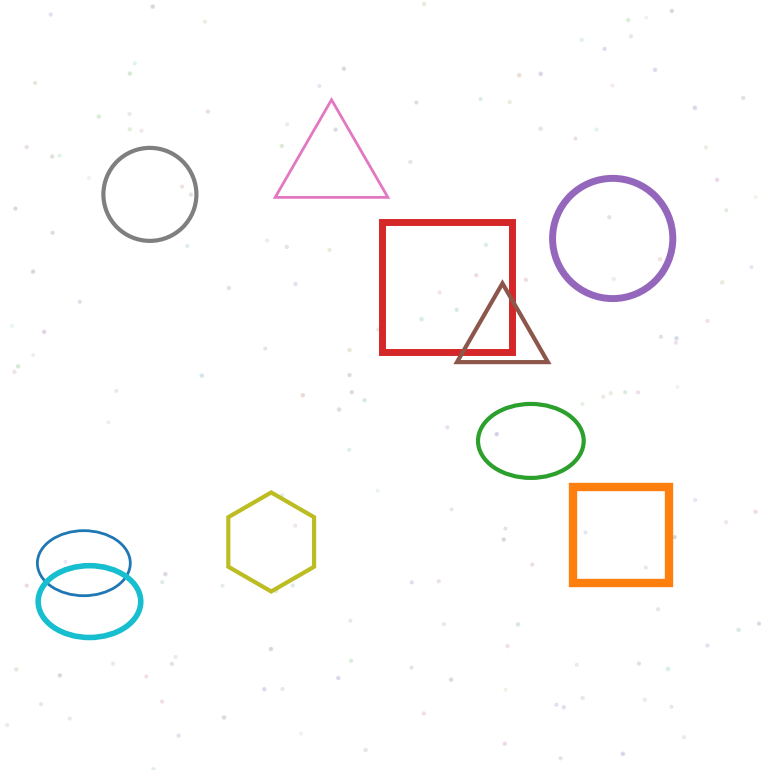[{"shape": "oval", "thickness": 1, "radius": 0.3, "center": [0.109, 0.269]}, {"shape": "square", "thickness": 3, "radius": 0.31, "center": [0.807, 0.305]}, {"shape": "oval", "thickness": 1.5, "radius": 0.34, "center": [0.689, 0.427]}, {"shape": "square", "thickness": 2.5, "radius": 0.42, "center": [0.581, 0.627]}, {"shape": "circle", "thickness": 2.5, "radius": 0.39, "center": [0.796, 0.69]}, {"shape": "triangle", "thickness": 1.5, "radius": 0.34, "center": [0.653, 0.564]}, {"shape": "triangle", "thickness": 1, "radius": 0.42, "center": [0.431, 0.786]}, {"shape": "circle", "thickness": 1.5, "radius": 0.3, "center": [0.195, 0.748]}, {"shape": "hexagon", "thickness": 1.5, "radius": 0.32, "center": [0.352, 0.296]}, {"shape": "oval", "thickness": 2, "radius": 0.33, "center": [0.116, 0.219]}]